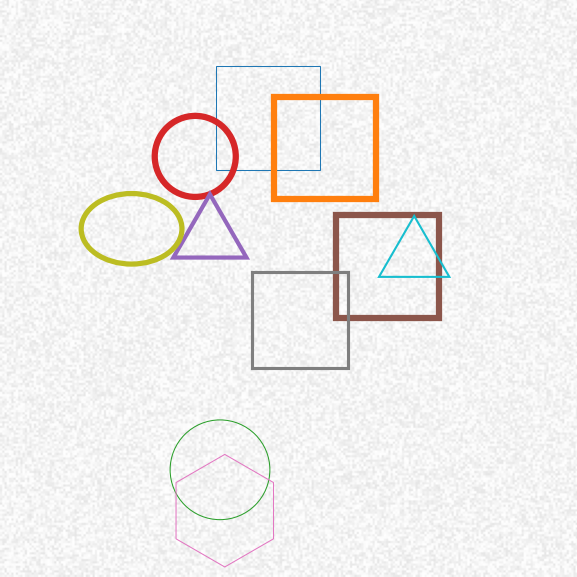[{"shape": "square", "thickness": 0.5, "radius": 0.45, "center": [0.464, 0.794]}, {"shape": "square", "thickness": 3, "radius": 0.44, "center": [0.563, 0.743]}, {"shape": "circle", "thickness": 0.5, "radius": 0.43, "center": [0.381, 0.186]}, {"shape": "circle", "thickness": 3, "radius": 0.35, "center": [0.338, 0.728]}, {"shape": "triangle", "thickness": 2, "radius": 0.37, "center": [0.363, 0.59]}, {"shape": "square", "thickness": 3, "radius": 0.45, "center": [0.672, 0.537]}, {"shape": "hexagon", "thickness": 0.5, "radius": 0.49, "center": [0.389, 0.115]}, {"shape": "square", "thickness": 1.5, "radius": 0.42, "center": [0.52, 0.445]}, {"shape": "oval", "thickness": 2.5, "radius": 0.44, "center": [0.228, 0.603]}, {"shape": "triangle", "thickness": 1, "radius": 0.35, "center": [0.717, 0.555]}]